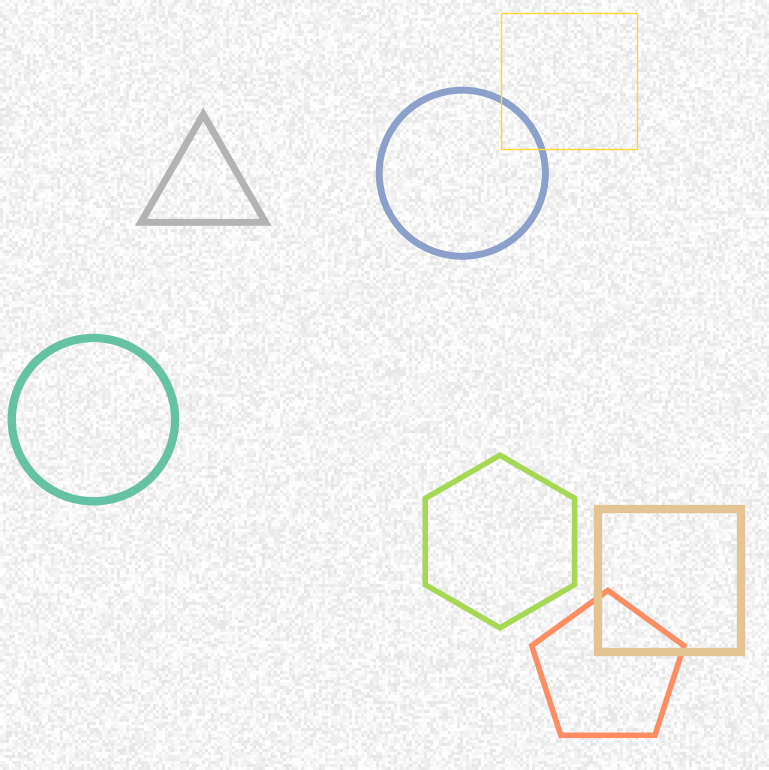[{"shape": "circle", "thickness": 3, "radius": 0.53, "center": [0.121, 0.455]}, {"shape": "pentagon", "thickness": 2, "radius": 0.52, "center": [0.789, 0.129]}, {"shape": "circle", "thickness": 2.5, "radius": 0.54, "center": [0.6, 0.775]}, {"shape": "hexagon", "thickness": 2, "radius": 0.56, "center": [0.649, 0.297]}, {"shape": "square", "thickness": 0.5, "radius": 0.44, "center": [0.739, 0.894]}, {"shape": "square", "thickness": 3, "radius": 0.46, "center": [0.87, 0.246]}, {"shape": "triangle", "thickness": 2.5, "radius": 0.47, "center": [0.264, 0.758]}]